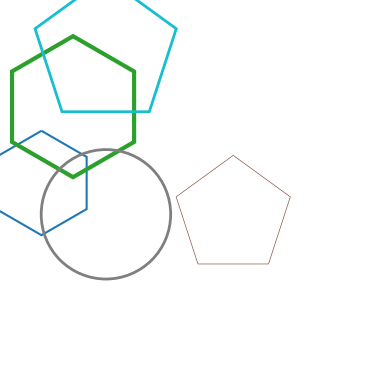[{"shape": "hexagon", "thickness": 1.5, "radius": 0.68, "center": [0.108, 0.525]}, {"shape": "hexagon", "thickness": 3, "radius": 0.92, "center": [0.19, 0.723]}, {"shape": "pentagon", "thickness": 0.5, "radius": 0.78, "center": [0.606, 0.441]}, {"shape": "circle", "thickness": 2, "radius": 0.84, "center": [0.275, 0.443]}, {"shape": "pentagon", "thickness": 2, "radius": 0.96, "center": [0.274, 0.866]}]